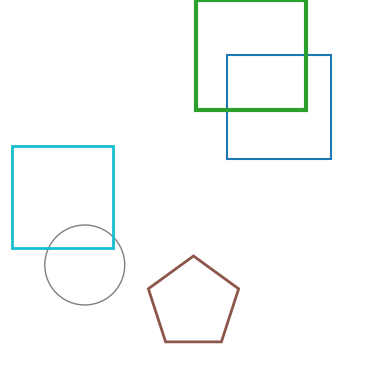[{"shape": "square", "thickness": 1.5, "radius": 0.68, "center": [0.726, 0.722]}, {"shape": "square", "thickness": 3, "radius": 0.71, "center": [0.652, 0.857]}, {"shape": "pentagon", "thickness": 2, "radius": 0.62, "center": [0.503, 0.212]}, {"shape": "circle", "thickness": 1, "radius": 0.52, "center": [0.22, 0.312]}, {"shape": "square", "thickness": 2, "radius": 0.66, "center": [0.163, 0.488]}]